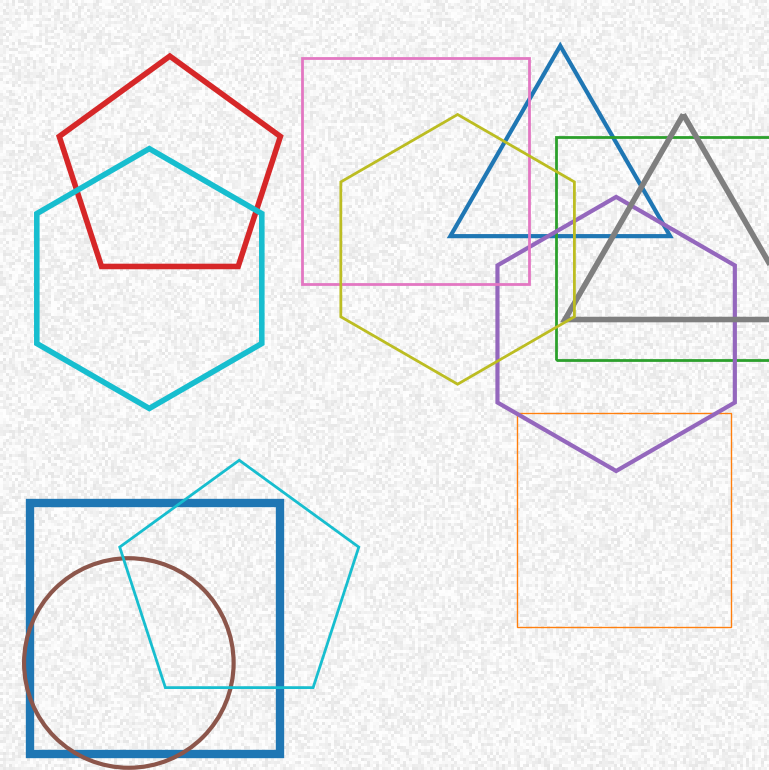[{"shape": "square", "thickness": 3, "radius": 0.81, "center": [0.202, 0.184]}, {"shape": "triangle", "thickness": 1.5, "radius": 0.82, "center": [0.728, 0.776]}, {"shape": "square", "thickness": 0.5, "radius": 0.69, "center": [0.81, 0.324]}, {"shape": "square", "thickness": 1, "radius": 0.73, "center": [0.867, 0.677]}, {"shape": "pentagon", "thickness": 2, "radius": 0.76, "center": [0.221, 0.776]}, {"shape": "hexagon", "thickness": 1.5, "radius": 0.89, "center": [0.8, 0.566]}, {"shape": "circle", "thickness": 1.5, "radius": 0.68, "center": [0.167, 0.139]}, {"shape": "square", "thickness": 1, "radius": 0.74, "center": [0.539, 0.778]}, {"shape": "triangle", "thickness": 2, "radius": 0.89, "center": [0.887, 0.674]}, {"shape": "hexagon", "thickness": 1, "radius": 0.88, "center": [0.594, 0.676]}, {"shape": "pentagon", "thickness": 1, "radius": 0.82, "center": [0.311, 0.239]}, {"shape": "hexagon", "thickness": 2, "radius": 0.84, "center": [0.194, 0.638]}]